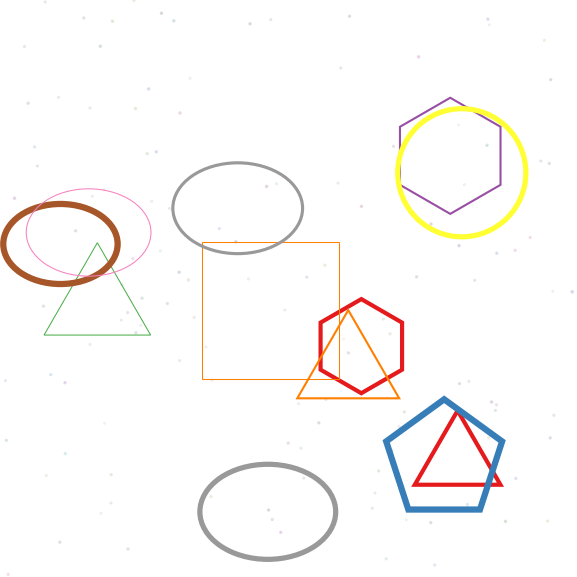[{"shape": "triangle", "thickness": 2, "radius": 0.43, "center": [0.792, 0.203]}, {"shape": "hexagon", "thickness": 2, "radius": 0.41, "center": [0.626, 0.4]}, {"shape": "pentagon", "thickness": 3, "radius": 0.53, "center": [0.769, 0.202]}, {"shape": "triangle", "thickness": 0.5, "radius": 0.53, "center": [0.169, 0.472]}, {"shape": "hexagon", "thickness": 1, "radius": 0.5, "center": [0.78, 0.729]}, {"shape": "triangle", "thickness": 1, "radius": 0.51, "center": [0.603, 0.36]}, {"shape": "square", "thickness": 0.5, "radius": 0.59, "center": [0.468, 0.461]}, {"shape": "circle", "thickness": 2.5, "radius": 0.55, "center": [0.8, 0.7]}, {"shape": "oval", "thickness": 3, "radius": 0.5, "center": [0.105, 0.577]}, {"shape": "oval", "thickness": 0.5, "radius": 0.54, "center": [0.153, 0.597]}, {"shape": "oval", "thickness": 1.5, "radius": 0.56, "center": [0.412, 0.639]}, {"shape": "oval", "thickness": 2.5, "radius": 0.59, "center": [0.464, 0.113]}]